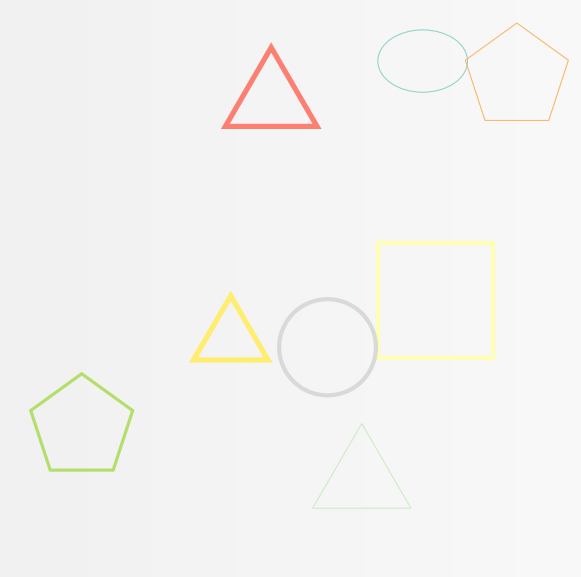[{"shape": "oval", "thickness": 0.5, "radius": 0.39, "center": [0.727, 0.893]}, {"shape": "square", "thickness": 2, "radius": 0.5, "center": [0.75, 0.478]}, {"shape": "triangle", "thickness": 2.5, "radius": 0.46, "center": [0.467, 0.826]}, {"shape": "pentagon", "thickness": 0.5, "radius": 0.47, "center": [0.889, 0.866]}, {"shape": "pentagon", "thickness": 1.5, "radius": 0.46, "center": [0.141, 0.26]}, {"shape": "circle", "thickness": 2, "radius": 0.42, "center": [0.564, 0.398]}, {"shape": "triangle", "thickness": 0.5, "radius": 0.49, "center": [0.622, 0.168]}, {"shape": "triangle", "thickness": 2.5, "radius": 0.37, "center": [0.397, 0.413]}]